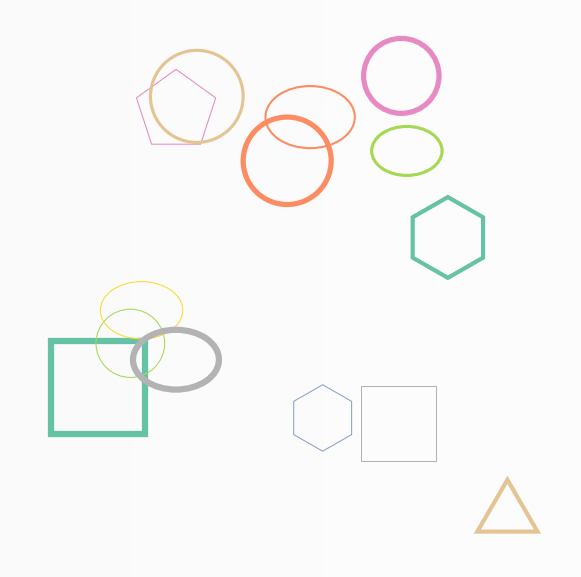[{"shape": "square", "thickness": 3, "radius": 0.41, "center": [0.168, 0.328]}, {"shape": "hexagon", "thickness": 2, "radius": 0.35, "center": [0.771, 0.588]}, {"shape": "oval", "thickness": 1, "radius": 0.38, "center": [0.534, 0.796]}, {"shape": "circle", "thickness": 2.5, "radius": 0.38, "center": [0.494, 0.721]}, {"shape": "hexagon", "thickness": 0.5, "radius": 0.29, "center": [0.555, 0.275]}, {"shape": "circle", "thickness": 2.5, "radius": 0.32, "center": [0.69, 0.868]}, {"shape": "pentagon", "thickness": 0.5, "radius": 0.36, "center": [0.303, 0.807]}, {"shape": "oval", "thickness": 1.5, "radius": 0.3, "center": [0.7, 0.738]}, {"shape": "circle", "thickness": 0.5, "radius": 0.3, "center": [0.224, 0.405]}, {"shape": "oval", "thickness": 0.5, "radius": 0.35, "center": [0.244, 0.462]}, {"shape": "circle", "thickness": 1.5, "radius": 0.4, "center": [0.339, 0.832]}, {"shape": "triangle", "thickness": 2, "radius": 0.3, "center": [0.873, 0.109]}, {"shape": "square", "thickness": 0.5, "radius": 0.33, "center": [0.686, 0.265]}, {"shape": "oval", "thickness": 3, "radius": 0.37, "center": [0.303, 0.376]}]